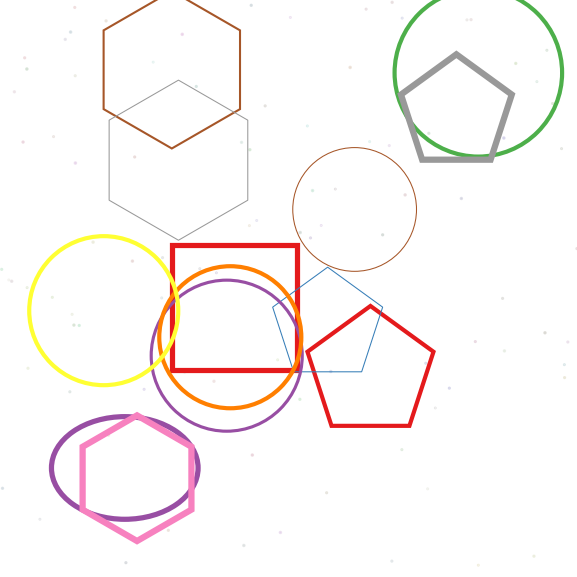[{"shape": "pentagon", "thickness": 2, "radius": 0.57, "center": [0.642, 0.355]}, {"shape": "square", "thickness": 2.5, "radius": 0.54, "center": [0.406, 0.466]}, {"shape": "pentagon", "thickness": 0.5, "radius": 0.5, "center": [0.567, 0.436]}, {"shape": "circle", "thickness": 2, "radius": 0.73, "center": [0.828, 0.873]}, {"shape": "circle", "thickness": 1.5, "radius": 0.65, "center": [0.393, 0.383]}, {"shape": "oval", "thickness": 2.5, "radius": 0.63, "center": [0.216, 0.189]}, {"shape": "circle", "thickness": 2, "radius": 0.61, "center": [0.399, 0.415]}, {"shape": "circle", "thickness": 2, "radius": 0.65, "center": [0.18, 0.461]}, {"shape": "circle", "thickness": 0.5, "radius": 0.54, "center": [0.614, 0.636]}, {"shape": "hexagon", "thickness": 1, "radius": 0.68, "center": [0.298, 0.878]}, {"shape": "hexagon", "thickness": 3, "radius": 0.54, "center": [0.237, 0.171]}, {"shape": "pentagon", "thickness": 3, "radius": 0.5, "center": [0.79, 0.804]}, {"shape": "hexagon", "thickness": 0.5, "radius": 0.69, "center": [0.309, 0.722]}]